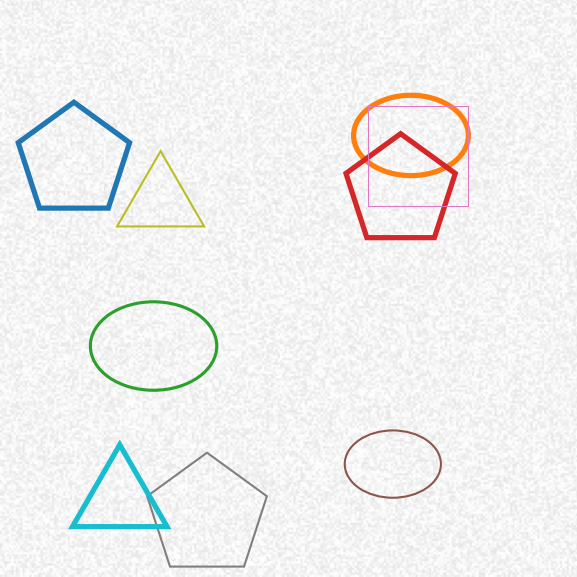[{"shape": "pentagon", "thickness": 2.5, "radius": 0.51, "center": [0.128, 0.721]}, {"shape": "oval", "thickness": 2.5, "radius": 0.5, "center": [0.712, 0.765]}, {"shape": "oval", "thickness": 1.5, "radius": 0.55, "center": [0.266, 0.4]}, {"shape": "pentagon", "thickness": 2.5, "radius": 0.5, "center": [0.694, 0.668]}, {"shape": "oval", "thickness": 1, "radius": 0.42, "center": [0.68, 0.196]}, {"shape": "square", "thickness": 0.5, "radius": 0.43, "center": [0.724, 0.73]}, {"shape": "pentagon", "thickness": 1, "radius": 0.55, "center": [0.358, 0.106]}, {"shape": "triangle", "thickness": 1, "radius": 0.43, "center": [0.278, 0.651]}, {"shape": "triangle", "thickness": 2.5, "radius": 0.47, "center": [0.207, 0.134]}]